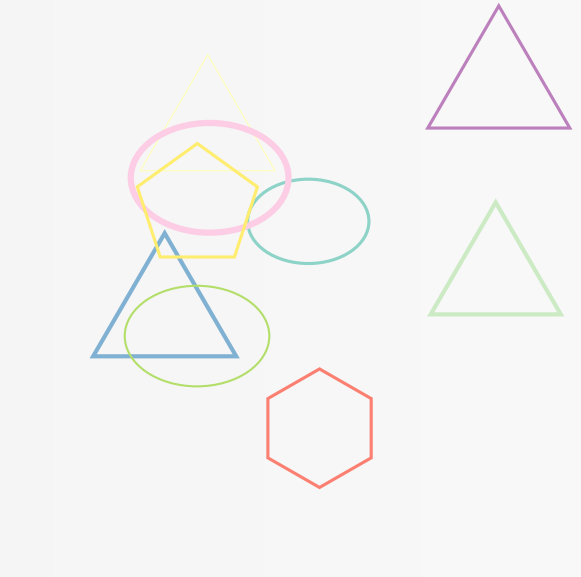[{"shape": "oval", "thickness": 1.5, "radius": 0.52, "center": [0.53, 0.616]}, {"shape": "triangle", "thickness": 0.5, "radius": 0.67, "center": [0.357, 0.77]}, {"shape": "hexagon", "thickness": 1.5, "radius": 0.51, "center": [0.55, 0.258]}, {"shape": "triangle", "thickness": 2, "radius": 0.71, "center": [0.283, 0.453]}, {"shape": "oval", "thickness": 1, "radius": 0.62, "center": [0.339, 0.417]}, {"shape": "oval", "thickness": 3, "radius": 0.68, "center": [0.361, 0.691]}, {"shape": "triangle", "thickness": 1.5, "radius": 0.71, "center": [0.858, 0.848]}, {"shape": "triangle", "thickness": 2, "radius": 0.65, "center": [0.853, 0.519]}, {"shape": "pentagon", "thickness": 1.5, "radius": 0.54, "center": [0.339, 0.642]}]